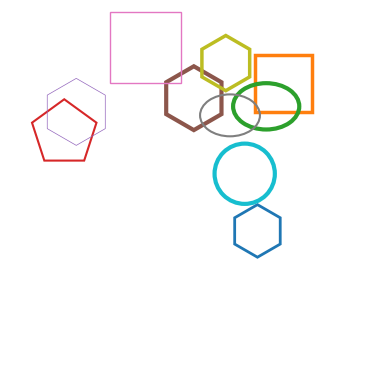[{"shape": "hexagon", "thickness": 2, "radius": 0.34, "center": [0.669, 0.4]}, {"shape": "square", "thickness": 2.5, "radius": 0.37, "center": [0.737, 0.783]}, {"shape": "oval", "thickness": 3, "radius": 0.43, "center": [0.691, 0.724]}, {"shape": "pentagon", "thickness": 1.5, "radius": 0.44, "center": [0.167, 0.654]}, {"shape": "hexagon", "thickness": 0.5, "radius": 0.44, "center": [0.198, 0.709]}, {"shape": "hexagon", "thickness": 3, "radius": 0.41, "center": [0.503, 0.745]}, {"shape": "square", "thickness": 1, "radius": 0.46, "center": [0.377, 0.876]}, {"shape": "oval", "thickness": 1.5, "radius": 0.39, "center": [0.597, 0.7]}, {"shape": "hexagon", "thickness": 2.5, "radius": 0.36, "center": [0.586, 0.836]}, {"shape": "circle", "thickness": 3, "radius": 0.39, "center": [0.636, 0.549]}]